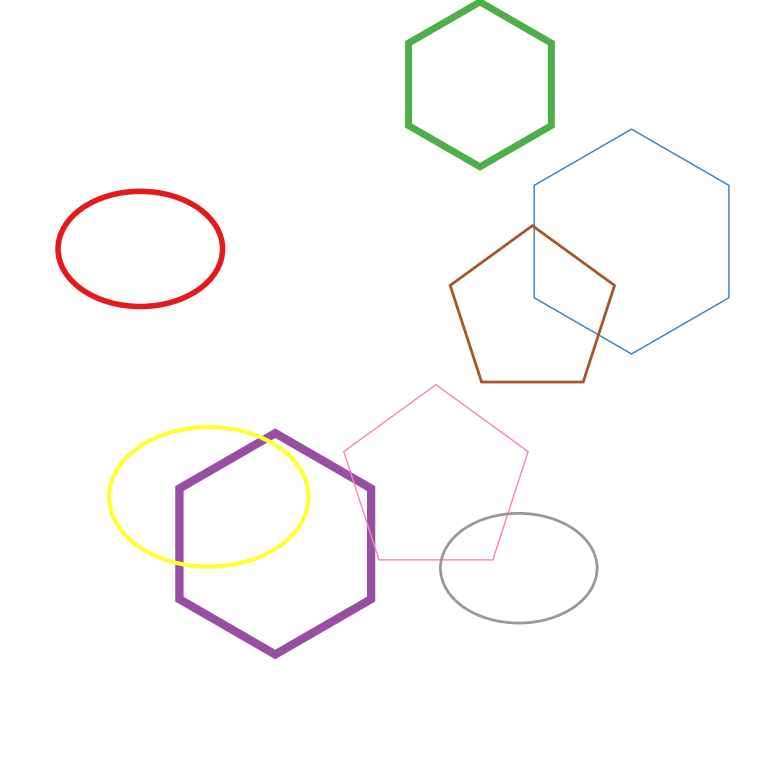[{"shape": "oval", "thickness": 2, "radius": 0.53, "center": [0.182, 0.677]}, {"shape": "hexagon", "thickness": 0.5, "radius": 0.73, "center": [0.82, 0.686]}, {"shape": "hexagon", "thickness": 2.5, "radius": 0.54, "center": [0.623, 0.89]}, {"shape": "hexagon", "thickness": 3, "radius": 0.72, "center": [0.357, 0.294]}, {"shape": "oval", "thickness": 1.5, "radius": 0.65, "center": [0.271, 0.355]}, {"shape": "pentagon", "thickness": 1, "radius": 0.56, "center": [0.691, 0.595]}, {"shape": "pentagon", "thickness": 0.5, "radius": 0.63, "center": [0.566, 0.375]}, {"shape": "oval", "thickness": 1, "radius": 0.51, "center": [0.674, 0.262]}]